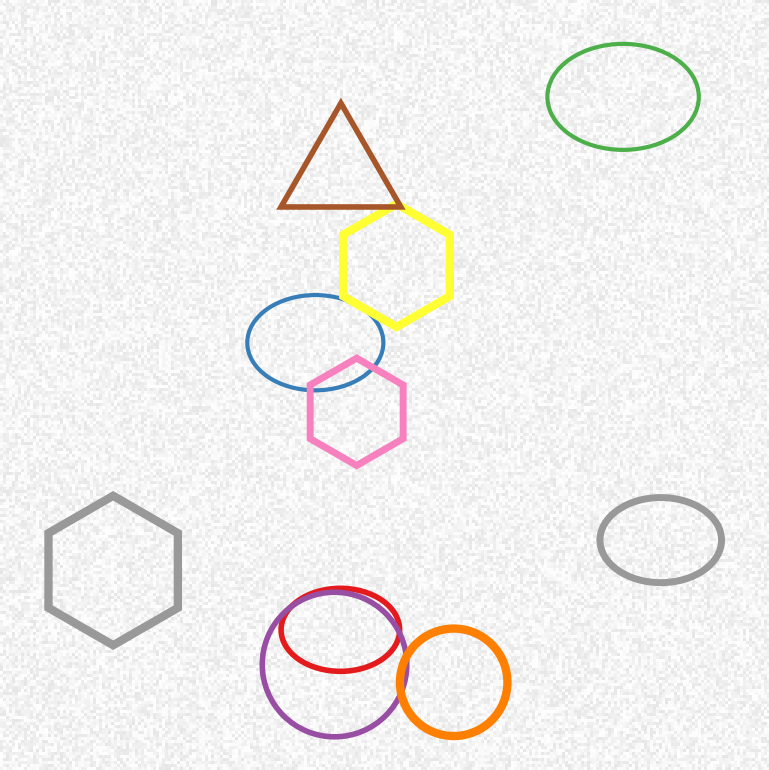[{"shape": "oval", "thickness": 2, "radius": 0.39, "center": [0.442, 0.182]}, {"shape": "oval", "thickness": 1.5, "radius": 0.44, "center": [0.41, 0.555]}, {"shape": "oval", "thickness": 1.5, "radius": 0.49, "center": [0.809, 0.874]}, {"shape": "circle", "thickness": 2, "radius": 0.47, "center": [0.434, 0.137]}, {"shape": "circle", "thickness": 3, "radius": 0.35, "center": [0.589, 0.114]}, {"shape": "hexagon", "thickness": 3, "radius": 0.4, "center": [0.515, 0.655]}, {"shape": "triangle", "thickness": 2, "radius": 0.45, "center": [0.443, 0.776]}, {"shape": "hexagon", "thickness": 2.5, "radius": 0.35, "center": [0.463, 0.465]}, {"shape": "oval", "thickness": 2.5, "radius": 0.39, "center": [0.858, 0.299]}, {"shape": "hexagon", "thickness": 3, "radius": 0.49, "center": [0.147, 0.259]}]